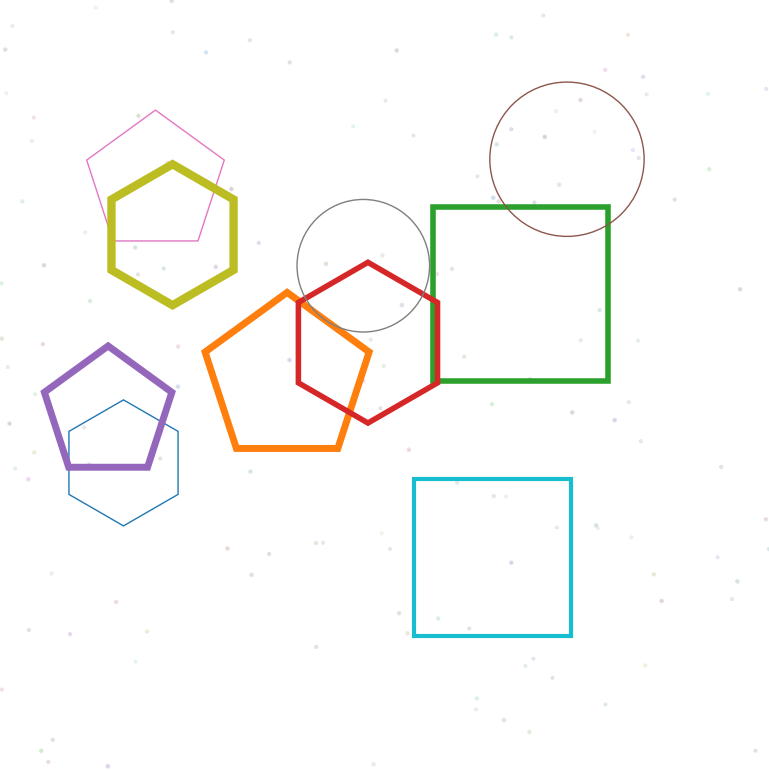[{"shape": "hexagon", "thickness": 0.5, "radius": 0.41, "center": [0.16, 0.399]}, {"shape": "pentagon", "thickness": 2.5, "radius": 0.56, "center": [0.373, 0.508]}, {"shape": "square", "thickness": 2, "radius": 0.57, "center": [0.676, 0.618]}, {"shape": "hexagon", "thickness": 2, "radius": 0.52, "center": [0.478, 0.555]}, {"shape": "pentagon", "thickness": 2.5, "radius": 0.44, "center": [0.14, 0.464]}, {"shape": "circle", "thickness": 0.5, "radius": 0.5, "center": [0.736, 0.793]}, {"shape": "pentagon", "thickness": 0.5, "radius": 0.47, "center": [0.202, 0.763]}, {"shape": "circle", "thickness": 0.5, "radius": 0.43, "center": [0.472, 0.655]}, {"shape": "hexagon", "thickness": 3, "radius": 0.46, "center": [0.224, 0.695]}, {"shape": "square", "thickness": 1.5, "radius": 0.51, "center": [0.639, 0.276]}]